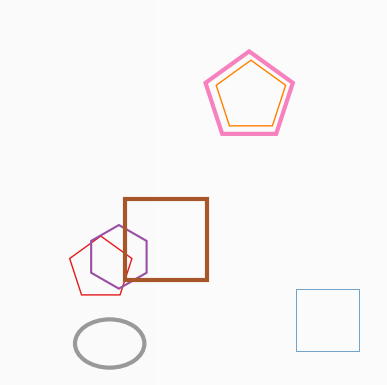[{"shape": "pentagon", "thickness": 1, "radius": 0.42, "center": [0.26, 0.302]}, {"shape": "square", "thickness": 0.5, "radius": 0.41, "center": [0.844, 0.169]}, {"shape": "hexagon", "thickness": 1.5, "radius": 0.41, "center": [0.307, 0.333]}, {"shape": "pentagon", "thickness": 1, "radius": 0.47, "center": [0.648, 0.749]}, {"shape": "square", "thickness": 3, "radius": 0.53, "center": [0.428, 0.377]}, {"shape": "pentagon", "thickness": 3, "radius": 0.59, "center": [0.643, 0.748]}, {"shape": "oval", "thickness": 3, "radius": 0.45, "center": [0.283, 0.108]}]